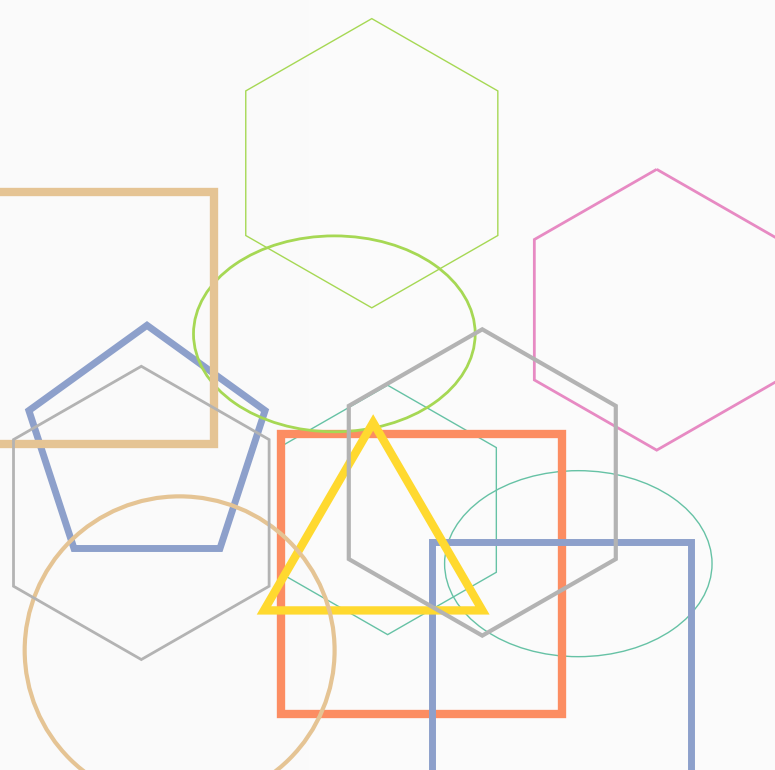[{"shape": "oval", "thickness": 0.5, "radius": 0.86, "center": [0.746, 0.268]}, {"shape": "hexagon", "thickness": 0.5, "radius": 0.81, "center": [0.5, 0.338]}, {"shape": "square", "thickness": 3, "radius": 0.91, "center": [0.544, 0.255]}, {"shape": "pentagon", "thickness": 2.5, "radius": 0.8, "center": [0.19, 0.417]}, {"shape": "square", "thickness": 2.5, "radius": 0.84, "center": [0.725, 0.129]}, {"shape": "hexagon", "thickness": 1, "radius": 0.91, "center": [0.847, 0.598]}, {"shape": "oval", "thickness": 1, "radius": 0.91, "center": [0.431, 0.566]}, {"shape": "hexagon", "thickness": 0.5, "radius": 0.94, "center": [0.48, 0.788]}, {"shape": "triangle", "thickness": 3, "radius": 0.81, "center": [0.482, 0.289]}, {"shape": "square", "thickness": 3, "radius": 0.82, "center": [0.113, 0.587]}, {"shape": "circle", "thickness": 1.5, "radius": 1.0, "center": [0.232, 0.155]}, {"shape": "hexagon", "thickness": 1, "radius": 0.95, "center": [0.182, 0.334]}, {"shape": "hexagon", "thickness": 1.5, "radius": 0.99, "center": [0.622, 0.373]}]